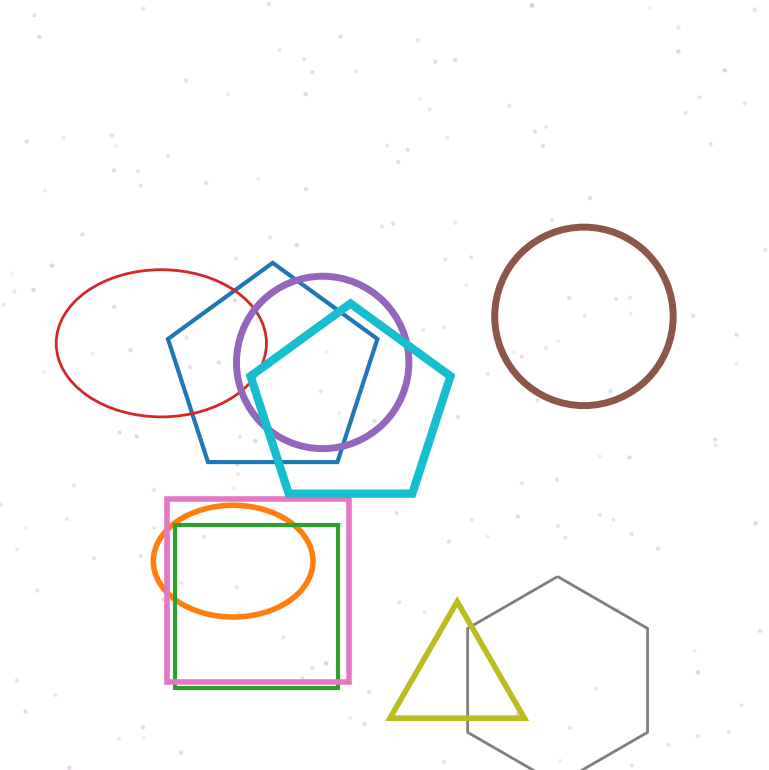[{"shape": "pentagon", "thickness": 1.5, "radius": 0.72, "center": [0.354, 0.516]}, {"shape": "oval", "thickness": 2, "radius": 0.52, "center": [0.303, 0.271]}, {"shape": "square", "thickness": 1.5, "radius": 0.53, "center": [0.333, 0.212]}, {"shape": "oval", "thickness": 1, "radius": 0.68, "center": [0.21, 0.554]}, {"shape": "circle", "thickness": 2.5, "radius": 0.56, "center": [0.419, 0.529]}, {"shape": "circle", "thickness": 2.5, "radius": 0.58, "center": [0.758, 0.589]}, {"shape": "square", "thickness": 2, "radius": 0.59, "center": [0.335, 0.233]}, {"shape": "hexagon", "thickness": 1, "radius": 0.67, "center": [0.724, 0.116]}, {"shape": "triangle", "thickness": 2, "radius": 0.5, "center": [0.594, 0.118]}, {"shape": "pentagon", "thickness": 3, "radius": 0.68, "center": [0.455, 0.469]}]